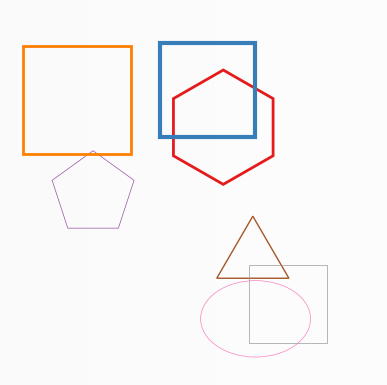[{"shape": "hexagon", "thickness": 2, "radius": 0.74, "center": [0.576, 0.67]}, {"shape": "square", "thickness": 3, "radius": 0.61, "center": [0.536, 0.766]}, {"shape": "pentagon", "thickness": 0.5, "radius": 0.56, "center": [0.24, 0.497]}, {"shape": "square", "thickness": 2, "radius": 0.7, "center": [0.199, 0.74]}, {"shape": "triangle", "thickness": 1, "radius": 0.54, "center": [0.652, 0.331]}, {"shape": "oval", "thickness": 0.5, "radius": 0.71, "center": [0.66, 0.172]}, {"shape": "square", "thickness": 0.5, "radius": 0.5, "center": [0.744, 0.211]}]